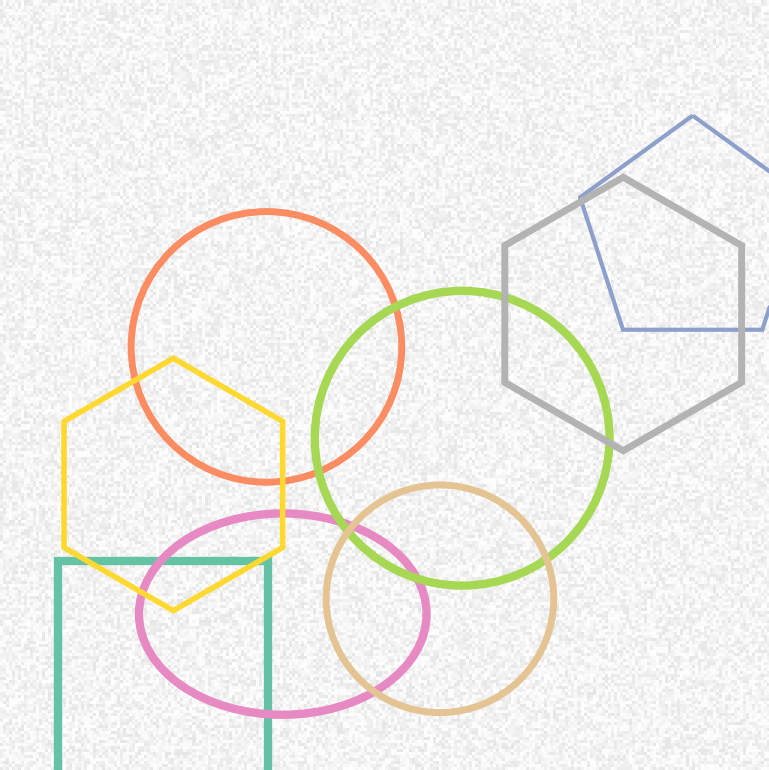[{"shape": "square", "thickness": 3, "radius": 0.68, "center": [0.212, 0.135]}, {"shape": "circle", "thickness": 2.5, "radius": 0.88, "center": [0.346, 0.549]}, {"shape": "pentagon", "thickness": 1.5, "radius": 0.77, "center": [0.9, 0.696]}, {"shape": "oval", "thickness": 3, "radius": 0.93, "center": [0.367, 0.202]}, {"shape": "circle", "thickness": 3, "radius": 0.96, "center": [0.6, 0.431]}, {"shape": "hexagon", "thickness": 2, "radius": 0.82, "center": [0.225, 0.371]}, {"shape": "circle", "thickness": 2.5, "radius": 0.74, "center": [0.571, 0.222]}, {"shape": "hexagon", "thickness": 2.5, "radius": 0.89, "center": [0.809, 0.592]}]